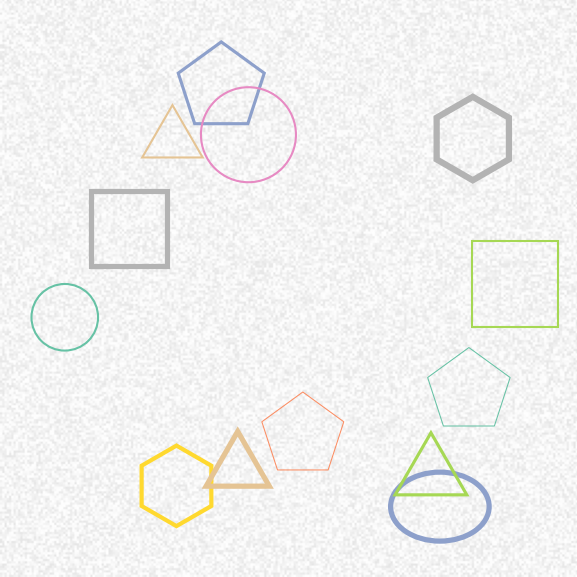[{"shape": "pentagon", "thickness": 0.5, "radius": 0.38, "center": [0.812, 0.322]}, {"shape": "circle", "thickness": 1, "radius": 0.29, "center": [0.112, 0.45]}, {"shape": "pentagon", "thickness": 0.5, "radius": 0.37, "center": [0.524, 0.246]}, {"shape": "oval", "thickness": 2.5, "radius": 0.43, "center": [0.762, 0.122]}, {"shape": "pentagon", "thickness": 1.5, "radius": 0.39, "center": [0.383, 0.848]}, {"shape": "circle", "thickness": 1, "radius": 0.41, "center": [0.43, 0.766]}, {"shape": "triangle", "thickness": 1.5, "radius": 0.36, "center": [0.746, 0.178]}, {"shape": "square", "thickness": 1, "radius": 0.37, "center": [0.891, 0.507]}, {"shape": "hexagon", "thickness": 2, "radius": 0.35, "center": [0.306, 0.158]}, {"shape": "triangle", "thickness": 1, "radius": 0.3, "center": [0.299, 0.757]}, {"shape": "triangle", "thickness": 2.5, "radius": 0.32, "center": [0.412, 0.189]}, {"shape": "square", "thickness": 2.5, "radius": 0.33, "center": [0.223, 0.604]}, {"shape": "hexagon", "thickness": 3, "radius": 0.36, "center": [0.819, 0.759]}]